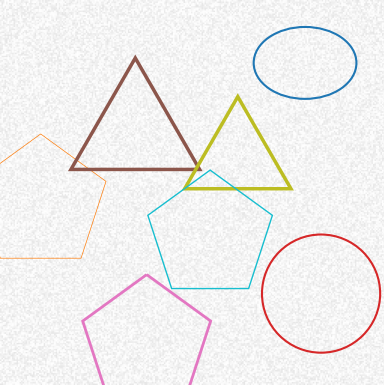[{"shape": "oval", "thickness": 1.5, "radius": 0.67, "center": [0.792, 0.837]}, {"shape": "pentagon", "thickness": 0.5, "radius": 0.89, "center": [0.106, 0.474]}, {"shape": "circle", "thickness": 1.5, "radius": 0.77, "center": [0.834, 0.237]}, {"shape": "triangle", "thickness": 2.5, "radius": 0.96, "center": [0.351, 0.656]}, {"shape": "pentagon", "thickness": 2, "radius": 0.87, "center": [0.381, 0.112]}, {"shape": "triangle", "thickness": 2.5, "radius": 0.8, "center": [0.618, 0.589]}, {"shape": "pentagon", "thickness": 1, "radius": 0.85, "center": [0.546, 0.388]}]